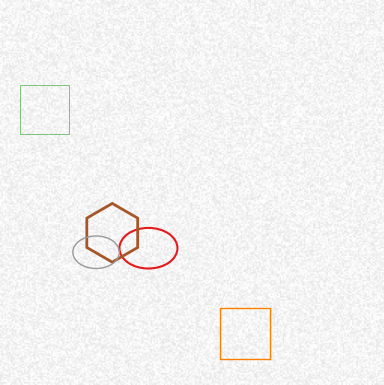[{"shape": "oval", "thickness": 1.5, "radius": 0.38, "center": [0.386, 0.355]}, {"shape": "square", "thickness": 0.5, "radius": 0.32, "center": [0.116, 0.716]}, {"shape": "square", "thickness": 1, "radius": 0.33, "center": [0.637, 0.133]}, {"shape": "hexagon", "thickness": 2, "radius": 0.38, "center": [0.292, 0.395]}, {"shape": "oval", "thickness": 1, "radius": 0.3, "center": [0.25, 0.345]}]